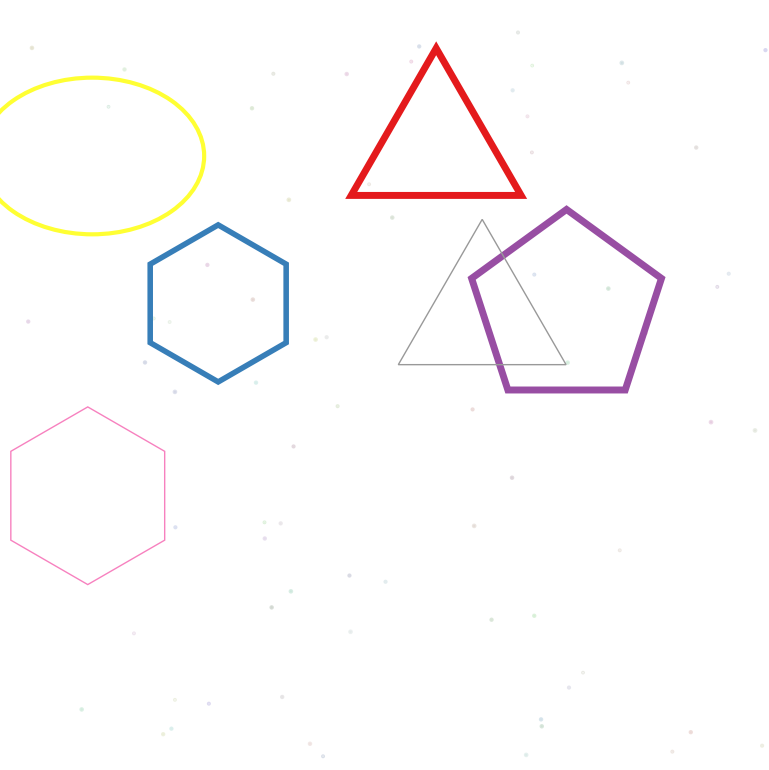[{"shape": "triangle", "thickness": 2.5, "radius": 0.64, "center": [0.566, 0.81]}, {"shape": "hexagon", "thickness": 2, "radius": 0.51, "center": [0.283, 0.606]}, {"shape": "pentagon", "thickness": 2.5, "radius": 0.65, "center": [0.736, 0.598]}, {"shape": "oval", "thickness": 1.5, "radius": 0.73, "center": [0.12, 0.797]}, {"shape": "hexagon", "thickness": 0.5, "radius": 0.58, "center": [0.114, 0.356]}, {"shape": "triangle", "thickness": 0.5, "radius": 0.63, "center": [0.626, 0.589]}]